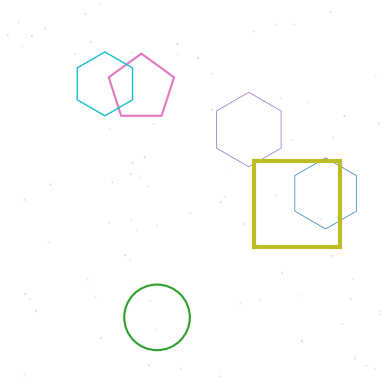[{"shape": "hexagon", "thickness": 0.5, "radius": 0.46, "center": [0.846, 0.498]}, {"shape": "circle", "thickness": 1.5, "radius": 0.43, "center": [0.408, 0.176]}, {"shape": "hexagon", "thickness": 0.5, "radius": 0.48, "center": [0.646, 0.663]}, {"shape": "pentagon", "thickness": 1.5, "radius": 0.45, "center": [0.367, 0.771]}, {"shape": "square", "thickness": 3, "radius": 0.56, "center": [0.772, 0.47]}, {"shape": "hexagon", "thickness": 1, "radius": 0.41, "center": [0.272, 0.782]}]